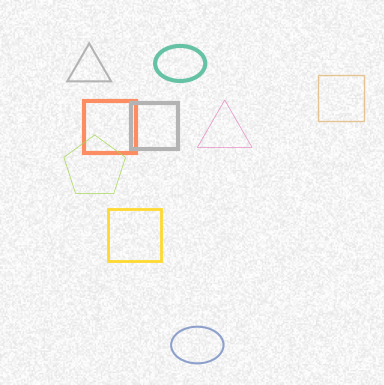[{"shape": "oval", "thickness": 3, "radius": 0.33, "center": [0.468, 0.835]}, {"shape": "square", "thickness": 3, "radius": 0.34, "center": [0.286, 0.67]}, {"shape": "oval", "thickness": 1.5, "radius": 0.34, "center": [0.513, 0.104]}, {"shape": "triangle", "thickness": 0.5, "radius": 0.41, "center": [0.584, 0.658]}, {"shape": "pentagon", "thickness": 0.5, "radius": 0.42, "center": [0.246, 0.565]}, {"shape": "square", "thickness": 2, "radius": 0.34, "center": [0.349, 0.39]}, {"shape": "square", "thickness": 1, "radius": 0.3, "center": [0.886, 0.745]}, {"shape": "square", "thickness": 3, "radius": 0.3, "center": [0.401, 0.672]}, {"shape": "triangle", "thickness": 1.5, "radius": 0.33, "center": [0.232, 0.822]}]